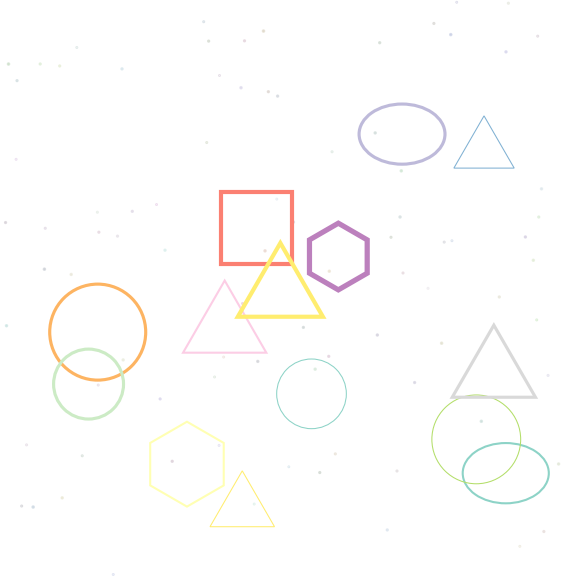[{"shape": "circle", "thickness": 0.5, "radius": 0.3, "center": [0.539, 0.317]}, {"shape": "oval", "thickness": 1, "radius": 0.37, "center": [0.876, 0.18]}, {"shape": "hexagon", "thickness": 1, "radius": 0.37, "center": [0.324, 0.195]}, {"shape": "oval", "thickness": 1.5, "radius": 0.37, "center": [0.696, 0.767]}, {"shape": "square", "thickness": 2, "radius": 0.31, "center": [0.444, 0.605]}, {"shape": "triangle", "thickness": 0.5, "radius": 0.3, "center": [0.838, 0.738]}, {"shape": "circle", "thickness": 1.5, "radius": 0.42, "center": [0.169, 0.424]}, {"shape": "circle", "thickness": 0.5, "radius": 0.38, "center": [0.825, 0.238]}, {"shape": "triangle", "thickness": 1, "radius": 0.42, "center": [0.389, 0.43]}, {"shape": "triangle", "thickness": 1.5, "radius": 0.42, "center": [0.855, 0.353]}, {"shape": "hexagon", "thickness": 2.5, "radius": 0.29, "center": [0.586, 0.555]}, {"shape": "circle", "thickness": 1.5, "radius": 0.3, "center": [0.153, 0.334]}, {"shape": "triangle", "thickness": 2, "radius": 0.43, "center": [0.485, 0.493]}, {"shape": "triangle", "thickness": 0.5, "radius": 0.32, "center": [0.42, 0.119]}]